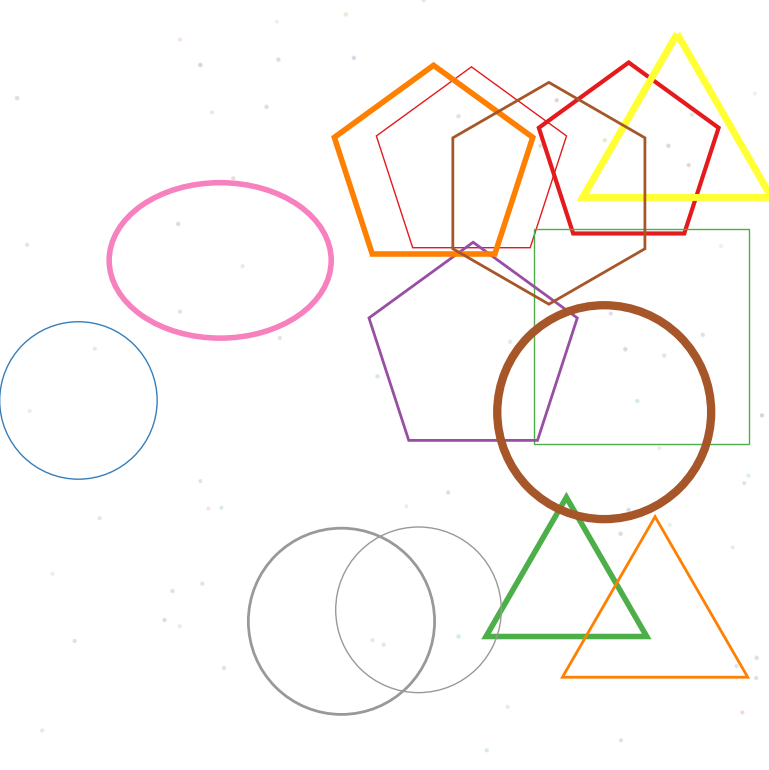[{"shape": "pentagon", "thickness": 0.5, "radius": 0.65, "center": [0.612, 0.783]}, {"shape": "pentagon", "thickness": 1.5, "radius": 0.61, "center": [0.817, 0.796]}, {"shape": "circle", "thickness": 0.5, "radius": 0.51, "center": [0.102, 0.48]}, {"shape": "triangle", "thickness": 2, "radius": 0.6, "center": [0.736, 0.234]}, {"shape": "square", "thickness": 0.5, "radius": 0.7, "center": [0.833, 0.563]}, {"shape": "pentagon", "thickness": 1, "radius": 0.71, "center": [0.614, 0.543]}, {"shape": "pentagon", "thickness": 2, "radius": 0.68, "center": [0.563, 0.78]}, {"shape": "triangle", "thickness": 1, "radius": 0.69, "center": [0.851, 0.19]}, {"shape": "triangle", "thickness": 2.5, "radius": 0.71, "center": [0.879, 0.814]}, {"shape": "circle", "thickness": 3, "radius": 0.69, "center": [0.785, 0.465]}, {"shape": "hexagon", "thickness": 1, "radius": 0.72, "center": [0.713, 0.749]}, {"shape": "oval", "thickness": 2, "radius": 0.72, "center": [0.286, 0.662]}, {"shape": "circle", "thickness": 0.5, "radius": 0.54, "center": [0.544, 0.208]}, {"shape": "circle", "thickness": 1, "radius": 0.6, "center": [0.443, 0.193]}]